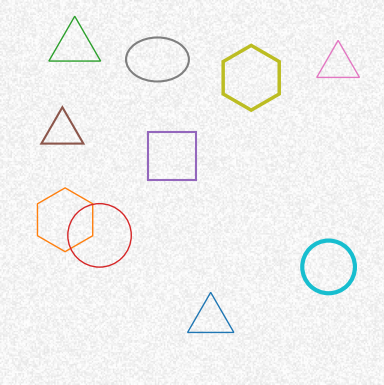[{"shape": "triangle", "thickness": 1, "radius": 0.35, "center": [0.547, 0.171]}, {"shape": "hexagon", "thickness": 1, "radius": 0.41, "center": [0.169, 0.429]}, {"shape": "triangle", "thickness": 1, "radius": 0.39, "center": [0.194, 0.88]}, {"shape": "circle", "thickness": 1, "radius": 0.41, "center": [0.259, 0.389]}, {"shape": "square", "thickness": 1.5, "radius": 0.31, "center": [0.447, 0.595]}, {"shape": "triangle", "thickness": 1.5, "radius": 0.31, "center": [0.162, 0.659]}, {"shape": "triangle", "thickness": 1, "radius": 0.32, "center": [0.878, 0.831]}, {"shape": "oval", "thickness": 1.5, "radius": 0.41, "center": [0.409, 0.846]}, {"shape": "hexagon", "thickness": 2.5, "radius": 0.42, "center": [0.652, 0.798]}, {"shape": "circle", "thickness": 3, "radius": 0.34, "center": [0.853, 0.307]}]